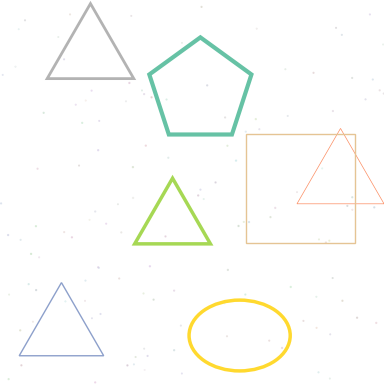[{"shape": "pentagon", "thickness": 3, "radius": 0.7, "center": [0.52, 0.763]}, {"shape": "triangle", "thickness": 0.5, "radius": 0.65, "center": [0.884, 0.536]}, {"shape": "triangle", "thickness": 1, "radius": 0.63, "center": [0.16, 0.139]}, {"shape": "triangle", "thickness": 2.5, "radius": 0.57, "center": [0.448, 0.423]}, {"shape": "oval", "thickness": 2.5, "radius": 0.66, "center": [0.622, 0.129]}, {"shape": "square", "thickness": 1, "radius": 0.71, "center": [0.779, 0.51]}, {"shape": "triangle", "thickness": 2, "radius": 0.65, "center": [0.235, 0.861]}]